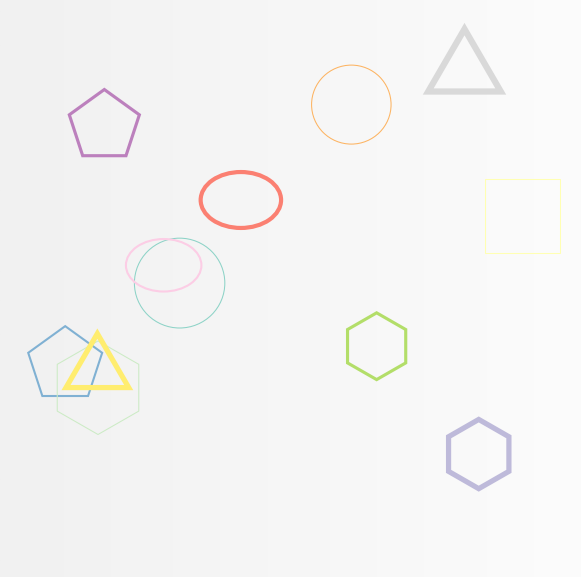[{"shape": "circle", "thickness": 0.5, "radius": 0.39, "center": [0.309, 0.509]}, {"shape": "square", "thickness": 0.5, "radius": 0.32, "center": [0.899, 0.625]}, {"shape": "hexagon", "thickness": 2.5, "radius": 0.3, "center": [0.824, 0.213]}, {"shape": "oval", "thickness": 2, "radius": 0.35, "center": [0.414, 0.653]}, {"shape": "pentagon", "thickness": 1, "radius": 0.33, "center": [0.112, 0.368]}, {"shape": "circle", "thickness": 0.5, "radius": 0.34, "center": [0.604, 0.818]}, {"shape": "hexagon", "thickness": 1.5, "radius": 0.29, "center": [0.648, 0.4]}, {"shape": "oval", "thickness": 1, "radius": 0.32, "center": [0.282, 0.54]}, {"shape": "triangle", "thickness": 3, "radius": 0.36, "center": [0.799, 0.877]}, {"shape": "pentagon", "thickness": 1.5, "radius": 0.32, "center": [0.179, 0.781]}, {"shape": "hexagon", "thickness": 0.5, "radius": 0.4, "center": [0.169, 0.328]}, {"shape": "triangle", "thickness": 2.5, "radius": 0.31, "center": [0.167, 0.359]}]